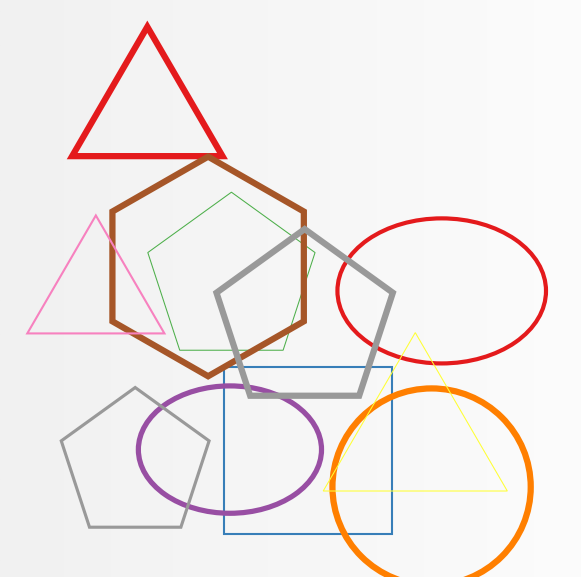[{"shape": "oval", "thickness": 2, "radius": 0.9, "center": [0.76, 0.495]}, {"shape": "triangle", "thickness": 3, "radius": 0.75, "center": [0.253, 0.803]}, {"shape": "square", "thickness": 1, "radius": 0.72, "center": [0.53, 0.219]}, {"shape": "pentagon", "thickness": 0.5, "radius": 0.76, "center": [0.398, 0.515]}, {"shape": "oval", "thickness": 2.5, "radius": 0.79, "center": [0.396, 0.221]}, {"shape": "circle", "thickness": 3, "radius": 0.85, "center": [0.743, 0.156]}, {"shape": "triangle", "thickness": 0.5, "radius": 0.91, "center": [0.714, 0.24]}, {"shape": "hexagon", "thickness": 3, "radius": 0.95, "center": [0.358, 0.538]}, {"shape": "triangle", "thickness": 1, "radius": 0.68, "center": [0.165, 0.49]}, {"shape": "pentagon", "thickness": 3, "radius": 0.8, "center": [0.524, 0.443]}, {"shape": "pentagon", "thickness": 1.5, "radius": 0.67, "center": [0.233, 0.194]}]